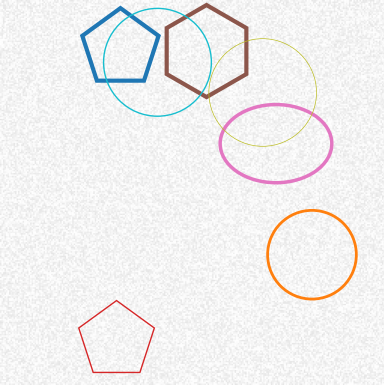[{"shape": "pentagon", "thickness": 3, "radius": 0.52, "center": [0.313, 0.875]}, {"shape": "circle", "thickness": 2, "radius": 0.58, "center": [0.81, 0.338]}, {"shape": "pentagon", "thickness": 1, "radius": 0.52, "center": [0.303, 0.116]}, {"shape": "hexagon", "thickness": 3, "radius": 0.6, "center": [0.536, 0.867]}, {"shape": "oval", "thickness": 2.5, "radius": 0.73, "center": [0.717, 0.627]}, {"shape": "circle", "thickness": 0.5, "radius": 0.7, "center": [0.682, 0.76]}, {"shape": "circle", "thickness": 1, "radius": 0.7, "center": [0.409, 0.838]}]